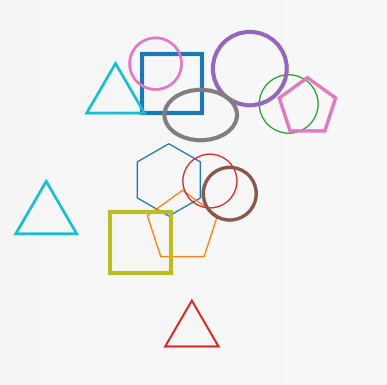[{"shape": "square", "thickness": 3, "radius": 0.38, "center": [0.444, 0.784]}, {"shape": "hexagon", "thickness": 1, "radius": 0.47, "center": [0.436, 0.533]}, {"shape": "pentagon", "thickness": 1, "radius": 0.48, "center": [0.471, 0.411]}, {"shape": "circle", "thickness": 1, "radius": 0.38, "center": [0.745, 0.73]}, {"shape": "circle", "thickness": 1, "radius": 0.35, "center": [0.542, 0.53]}, {"shape": "triangle", "thickness": 1.5, "radius": 0.4, "center": [0.495, 0.14]}, {"shape": "circle", "thickness": 3, "radius": 0.48, "center": [0.645, 0.822]}, {"shape": "circle", "thickness": 2.5, "radius": 0.34, "center": [0.593, 0.497]}, {"shape": "pentagon", "thickness": 2.5, "radius": 0.38, "center": [0.793, 0.722]}, {"shape": "circle", "thickness": 2, "radius": 0.33, "center": [0.402, 0.835]}, {"shape": "oval", "thickness": 3, "radius": 0.47, "center": [0.518, 0.701]}, {"shape": "square", "thickness": 3, "radius": 0.4, "center": [0.362, 0.37]}, {"shape": "triangle", "thickness": 2, "radius": 0.43, "center": [0.298, 0.749]}, {"shape": "triangle", "thickness": 2, "radius": 0.45, "center": [0.119, 0.438]}]